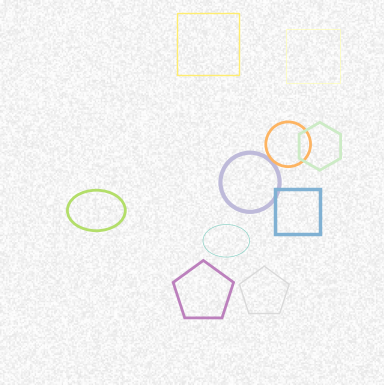[{"shape": "oval", "thickness": 0.5, "radius": 0.3, "center": [0.588, 0.375]}, {"shape": "square", "thickness": 0.5, "radius": 0.35, "center": [0.813, 0.854]}, {"shape": "circle", "thickness": 3, "radius": 0.38, "center": [0.649, 0.527]}, {"shape": "square", "thickness": 2.5, "radius": 0.29, "center": [0.774, 0.451]}, {"shape": "circle", "thickness": 2, "radius": 0.29, "center": [0.749, 0.625]}, {"shape": "oval", "thickness": 2, "radius": 0.38, "center": [0.25, 0.453]}, {"shape": "pentagon", "thickness": 1, "radius": 0.34, "center": [0.686, 0.241]}, {"shape": "pentagon", "thickness": 2, "radius": 0.41, "center": [0.528, 0.241]}, {"shape": "hexagon", "thickness": 2, "radius": 0.31, "center": [0.831, 0.62]}, {"shape": "square", "thickness": 1, "radius": 0.4, "center": [0.54, 0.886]}]